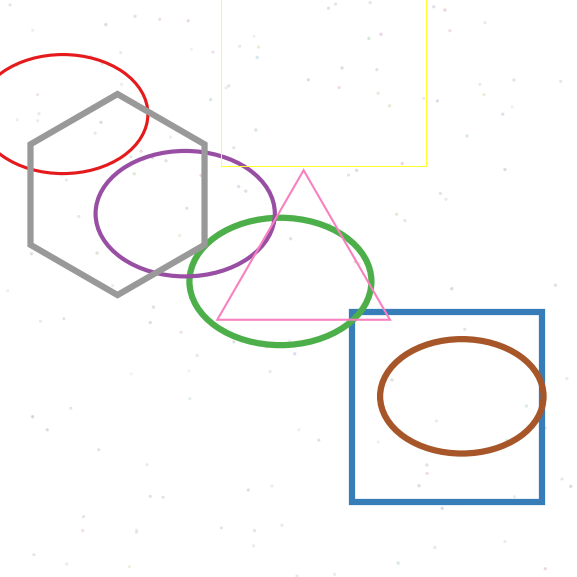[{"shape": "oval", "thickness": 1.5, "radius": 0.74, "center": [0.109, 0.802]}, {"shape": "square", "thickness": 3, "radius": 0.82, "center": [0.775, 0.295]}, {"shape": "oval", "thickness": 3, "radius": 0.79, "center": [0.486, 0.512]}, {"shape": "oval", "thickness": 2, "radius": 0.78, "center": [0.321, 0.629]}, {"shape": "square", "thickness": 0.5, "radius": 0.89, "center": [0.561, 0.89]}, {"shape": "oval", "thickness": 3, "radius": 0.71, "center": [0.8, 0.313]}, {"shape": "triangle", "thickness": 1, "radius": 0.86, "center": [0.526, 0.532]}, {"shape": "hexagon", "thickness": 3, "radius": 0.87, "center": [0.203, 0.662]}]